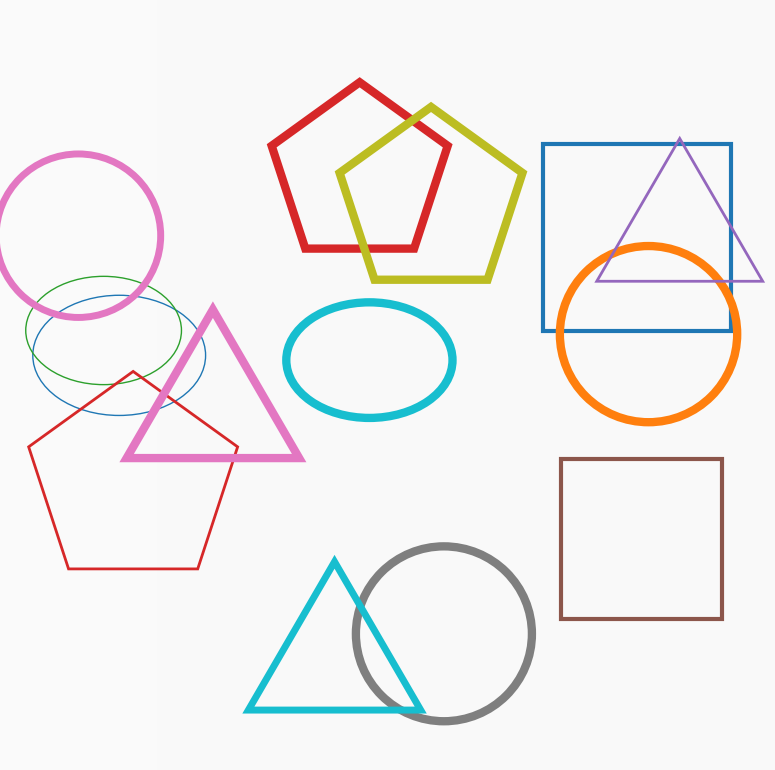[{"shape": "oval", "thickness": 0.5, "radius": 0.56, "center": [0.154, 0.538]}, {"shape": "square", "thickness": 1.5, "radius": 0.61, "center": [0.822, 0.691]}, {"shape": "circle", "thickness": 3, "radius": 0.57, "center": [0.837, 0.566]}, {"shape": "oval", "thickness": 0.5, "radius": 0.5, "center": [0.134, 0.571]}, {"shape": "pentagon", "thickness": 1, "radius": 0.71, "center": [0.172, 0.376]}, {"shape": "pentagon", "thickness": 3, "radius": 0.6, "center": [0.464, 0.774]}, {"shape": "triangle", "thickness": 1, "radius": 0.62, "center": [0.877, 0.697]}, {"shape": "square", "thickness": 1.5, "radius": 0.52, "center": [0.828, 0.3]}, {"shape": "triangle", "thickness": 3, "radius": 0.64, "center": [0.275, 0.469]}, {"shape": "circle", "thickness": 2.5, "radius": 0.53, "center": [0.101, 0.694]}, {"shape": "circle", "thickness": 3, "radius": 0.57, "center": [0.573, 0.177]}, {"shape": "pentagon", "thickness": 3, "radius": 0.62, "center": [0.556, 0.737]}, {"shape": "oval", "thickness": 3, "radius": 0.54, "center": [0.477, 0.532]}, {"shape": "triangle", "thickness": 2.5, "radius": 0.64, "center": [0.432, 0.142]}]